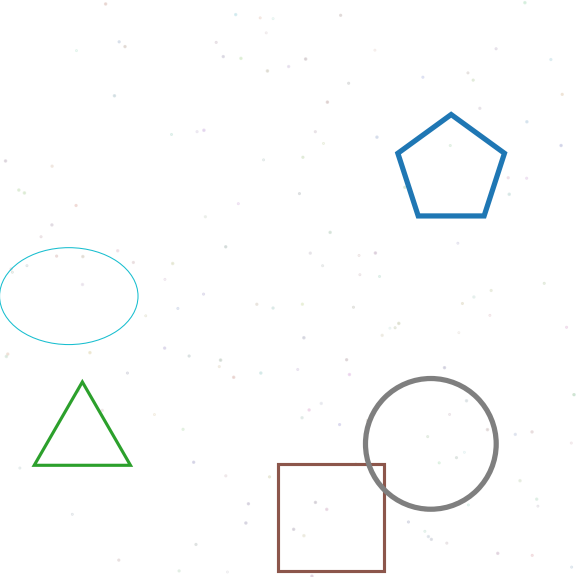[{"shape": "pentagon", "thickness": 2.5, "radius": 0.49, "center": [0.781, 0.704]}, {"shape": "triangle", "thickness": 1.5, "radius": 0.48, "center": [0.143, 0.242]}, {"shape": "square", "thickness": 1.5, "radius": 0.46, "center": [0.573, 0.103]}, {"shape": "circle", "thickness": 2.5, "radius": 0.57, "center": [0.746, 0.231]}, {"shape": "oval", "thickness": 0.5, "radius": 0.6, "center": [0.119, 0.486]}]